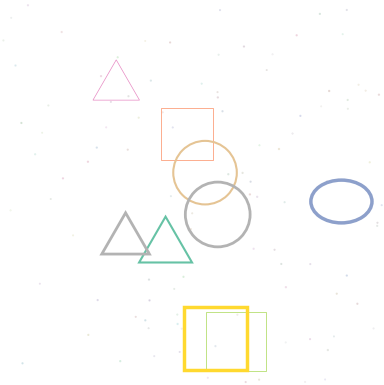[{"shape": "triangle", "thickness": 1.5, "radius": 0.4, "center": [0.43, 0.358]}, {"shape": "square", "thickness": 0.5, "radius": 0.34, "center": [0.485, 0.652]}, {"shape": "oval", "thickness": 2.5, "radius": 0.4, "center": [0.887, 0.477]}, {"shape": "triangle", "thickness": 0.5, "radius": 0.35, "center": [0.302, 0.775]}, {"shape": "square", "thickness": 0.5, "radius": 0.39, "center": [0.613, 0.113]}, {"shape": "square", "thickness": 2.5, "radius": 0.41, "center": [0.56, 0.12]}, {"shape": "circle", "thickness": 1.5, "radius": 0.41, "center": [0.533, 0.552]}, {"shape": "triangle", "thickness": 2, "radius": 0.36, "center": [0.326, 0.376]}, {"shape": "circle", "thickness": 2, "radius": 0.42, "center": [0.565, 0.443]}]